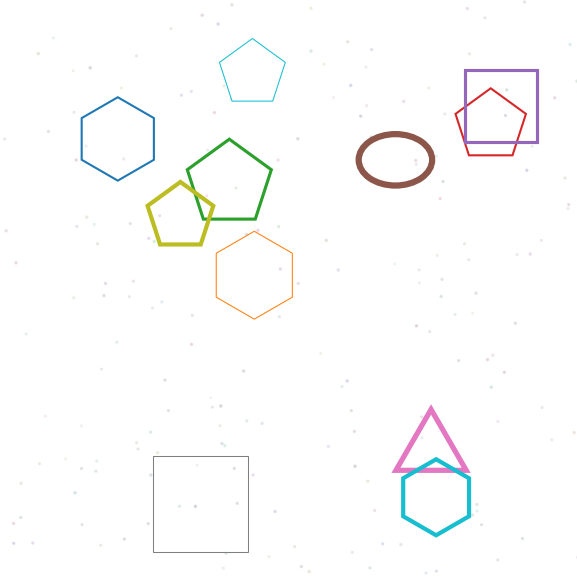[{"shape": "hexagon", "thickness": 1, "radius": 0.36, "center": [0.204, 0.759]}, {"shape": "hexagon", "thickness": 0.5, "radius": 0.38, "center": [0.44, 0.523]}, {"shape": "pentagon", "thickness": 1.5, "radius": 0.38, "center": [0.397, 0.682]}, {"shape": "pentagon", "thickness": 1, "radius": 0.32, "center": [0.85, 0.782]}, {"shape": "square", "thickness": 1.5, "radius": 0.31, "center": [0.868, 0.815]}, {"shape": "oval", "thickness": 3, "radius": 0.32, "center": [0.685, 0.722]}, {"shape": "triangle", "thickness": 2.5, "radius": 0.35, "center": [0.746, 0.22]}, {"shape": "square", "thickness": 0.5, "radius": 0.41, "center": [0.347, 0.126]}, {"shape": "pentagon", "thickness": 2, "radius": 0.3, "center": [0.312, 0.624]}, {"shape": "pentagon", "thickness": 0.5, "radius": 0.3, "center": [0.437, 0.873]}, {"shape": "hexagon", "thickness": 2, "radius": 0.33, "center": [0.755, 0.138]}]